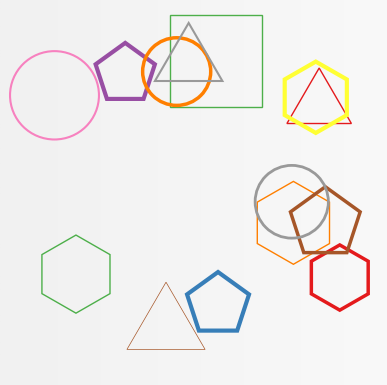[{"shape": "triangle", "thickness": 1, "radius": 0.48, "center": [0.824, 0.727]}, {"shape": "hexagon", "thickness": 2.5, "radius": 0.42, "center": [0.877, 0.279]}, {"shape": "pentagon", "thickness": 3, "radius": 0.42, "center": [0.563, 0.209]}, {"shape": "hexagon", "thickness": 1, "radius": 0.51, "center": [0.196, 0.288]}, {"shape": "square", "thickness": 1, "radius": 0.59, "center": [0.557, 0.841]}, {"shape": "pentagon", "thickness": 3, "radius": 0.4, "center": [0.323, 0.808]}, {"shape": "circle", "thickness": 2.5, "radius": 0.44, "center": [0.456, 0.814]}, {"shape": "hexagon", "thickness": 1, "radius": 0.54, "center": [0.757, 0.421]}, {"shape": "hexagon", "thickness": 3, "radius": 0.46, "center": [0.815, 0.747]}, {"shape": "triangle", "thickness": 0.5, "radius": 0.58, "center": [0.428, 0.151]}, {"shape": "pentagon", "thickness": 2.5, "radius": 0.47, "center": [0.84, 0.42]}, {"shape": "circle", "thickness": 1.5, "radius": 0.57, "center": [0.141, 0.752]}, {"shape": "triangle", "thickness": 1.5, "radius": 0.5, "center": [0.487, 0.84]}, {"shape": "circle", "thickness": 2, "radius": 0.47, "center": [0.753, 0.476]}]